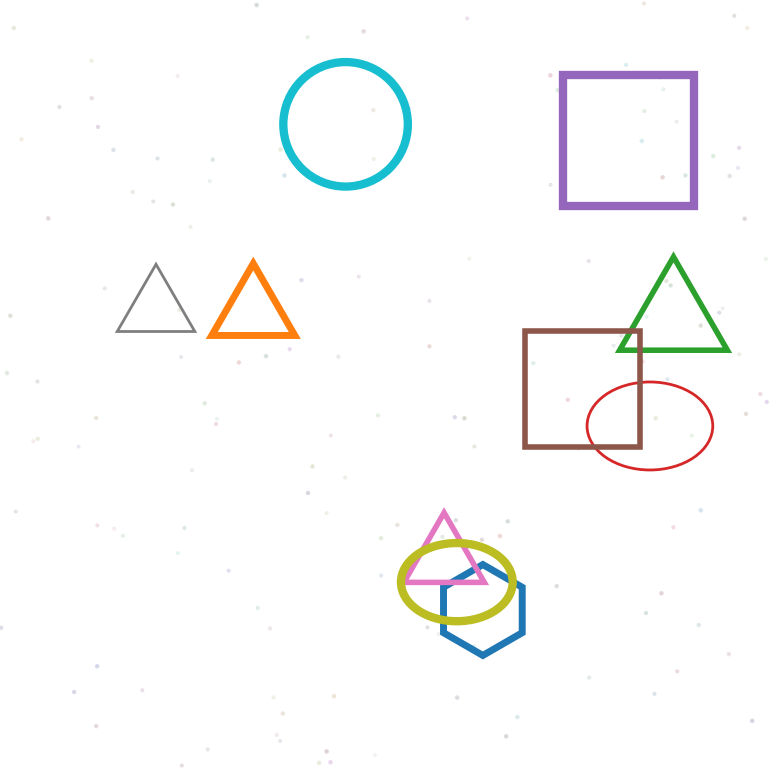[{"shape": "hexagon", "thickness": 2.5, "radius": 0.3, "center": [0.627, 0.208]}, {"shape": "triangle", "thickness": 2.5, "radius": 0.31, "center": [0.329, 0.595]}, {"shape": "triangle", "thickness": 2, "radius": 0.4, "center": [0.875, 0.586]}, {"shape": "oval", "thickness": 1, "radius": 0.41, "center": [0.844, 0.447]}, {"shape": "square", "thickness": 3, "radius": 0.43, "center": [0.816, 0.817]}, {"shape": "square", "thickness": 2, "radius": 0.37, "center": [0.757, 0.495]}, {"shape": "triangle", "thickness": 2, "radius": 0.3, "center": [0.577, 0.274]}, {"shape": "triangle", "thickness": 1, "radius": 0.29, "center": [0.203, 0.599]}, {"shape": "oval", "thickness": 3, "radius": 0.36, "center": [0.593, 0.244]}, {"shape": "circle", "thickness": 3, "radius": 0.4, "center": [0.449, 0.839]}]